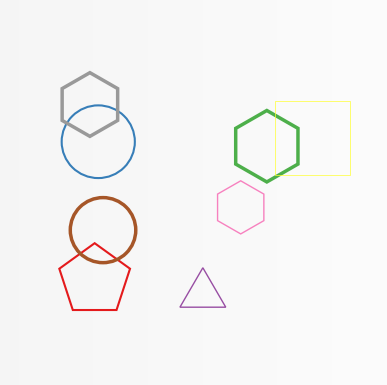[{"shape": "pentagon", "thickness": 1.5, "radius": 0.48, "center": [0.244, 0.272]}, {"shape": "circle", "thickness": 1.5, "radius": 0.47, "center": [0.254, 0.632]}, {"shape": "hexagon", "thickness": 2.5, "radius": 0.46, "center": [0.689, 0.62]}, {"shape": "triangle", "thickness": 1, "radius": 0.34, "center": [0.523, 0.236]}, {"shape": "square", "thickness": 0.5, "radius": 0.48, "center": [0.806, 0.641]}, {"shape": "circle", "thickness": 2.5, "radius": 0.42, "center": [0.266, 0.402]}, {"shape": "hexagon", "thickness": 1, "radius": 0.34, "center": [0.621, 0.461]}, {"shape": "hexagon", "thickness": 2.5, "radius": 0.41, "center": [0.232, 0.729]}]